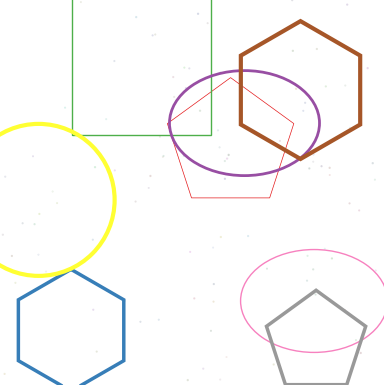[{"shape": "pentagon", "thickness": 0.5, "radius": 0.86, "center": [0.599, 0.626]}, {"shape": "hexagon", "thickness": 2.5, "radius": 0.79, "center": [0.185, 0.142]}, {"shape": "square", "thickness": 1, "radius": 0.9, "center": [0.368, 0.828]}, {"shape": "oval", "thickness": 2, "radius": 0.97, "center": [0.635, 0.68]}, {"shape": "circle", "thickness": 3, "radius": 0.99, "center": [0.1, 0.481]}, {"shape": "hexagon", "thickness": 3, "radius": 0.89, "center": [0.781, 0.766]}, {"shape": "oval", "thickness": 1, "radius": 0.95, "center": [0.816, 0.218]}, {"shape": "pentagon", "thickness": 2.5, "radius": 0.68, "center": [0.821, 0.111]}]